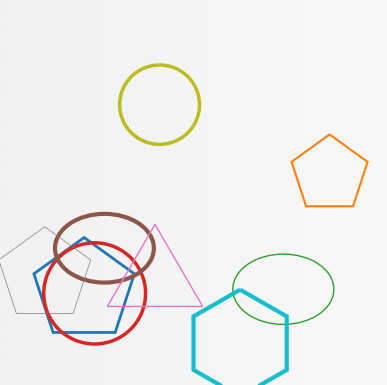[{"shape": "pentagon", "thickness": 2, "radius": 0.68, "center": [0.217, 0.247]}, {"shape": "pentagon", "thickness": 1.5, "radius": 0.52, "center": [0.851, 0.548]}, {"shape": "oval", "thickness": 1, "radius": 0.65, "center": [0.731, 0.249]}, {"shape": "circle", "thickness": 2.5, "radius": 0.66, "center": [0.244, 0.238]}, {"shape": "oval", "thickness": 3, "radius": 0.64, "center": [0.27, 0.355]}, {"shape": "triangle", "thickness": 1, "radius": 0.71, "center": [0.4, 0.275]}, {"shape": "pentagon", "thickness": 0.5, "radius": 0.62, "center": [0.115, 0.286]}, {"shape": "circle", "thickness": 2.5, "radius": 0.52, "center": [0.412, 0.728]}, {"shape": "hexagon", "thickness": 3, "radius": 0.69, "center": [0.62, 0.109]}]